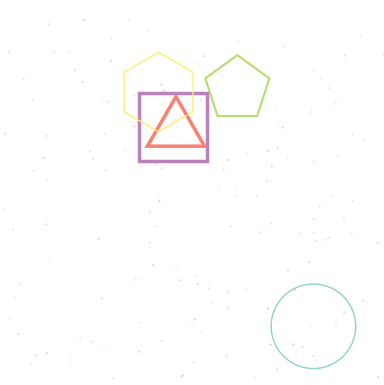[{"shape": "circle", "thickness": 1, "radius": 0.55, "center": [0.814, 0.153]}, {"shape": "triangle", "thickness": 2.5, "radius": 0.43, "center": [0.457, 0.663]}, {"shape": "pentagon", "thickness": 1.5, "radius": 0.44, "center": [0.616, 0.769]}, {"shape": "square", "thickness": 2.5, "radius": 0.44, "center": [0.449, 0.67]}, {"shape": "hexagon", "thickness": 1, "radius": 0.52, "center": [0.412, 0.761]}]